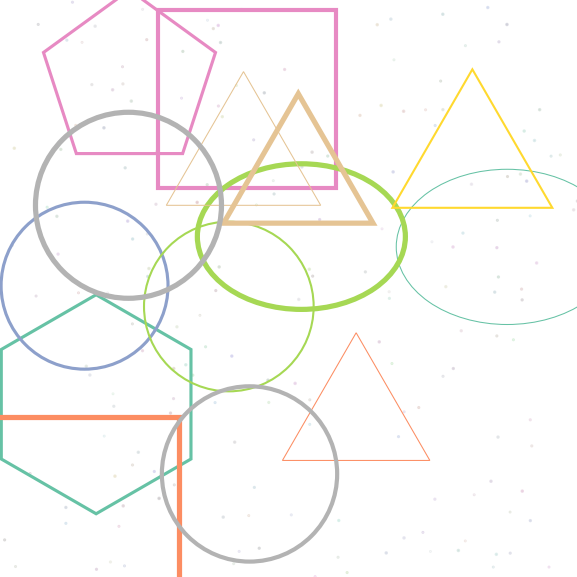[{"shape": "hexagon", "thickness": 1.5, "radius": 0.95, "center": [0.166, 0.299]}, {"shape": "oval", "thickness": 0.5, "radius": 0.96, "center": [0.878, 0.572]}, {"shape": "triangle", "thickness": 0.5, "radius": 0.74, "center": [0.617, 0.276]}, {"shape": "square", "thickness": 2.5, "radius": 0.79, "center": [0.153, 0.119]}, {"shape": "circle", "thickness": 1.5, "radius": 0.72, "center": [0.146, 0.504]}, {"shape": "square", "thickness": 2, "radius": 0.77, "center": [0.427, 0.827]}, {"shape": "pentagon", "thickness": 1.5, "radius": 0.78, "center": [0.224, 0.86]}, {"shape": "circle", "thickness": 1, "radius": 0.73, "center": [0.396, 0.468]}, {"shape": "oval", "thickness": 2.5, "radius": 0.9, "center": [0.522, 0.589]}, {"shape": "triangle", "thickness": 1, "radius": 0.8, "center": [0.818, 0.719]}, {"shape": "triangle", "thickness": 0.5, "radius": 0.77, "center": [0.422, 0.721]}, {"shape": "triangle", "thickness": 2.5, "radius": 0.75, "center": [0.517, 0.687]}, {"shape": "circle", "thickness": 2.5, "radius": 0.81, "center": [0.222, 0.644]}, {"shape": "circle", "thickness": 2, "radius": 0.76, "center": [0.432, 0.178]}]